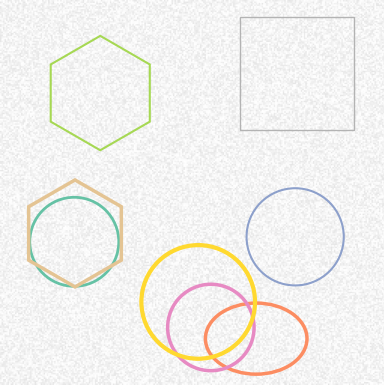[{"shape": "circle", "thickness": 2, "radius": 0.58, "center": [0.193, 0.372]}, {"shape": "oval", "thickness": 2.5, "radius": 0.66, "center": [0.665, 0.12]}, {"shape": "circle", "thickness": 1.5, "radius": 0.63, "center": [0.767, 0.385]}, {"shape": "circle", "thickness": 2.5, "radius": 0.56, "center": [0.548, 0.149]}, {"shape": "hexagon", "thickness": 1.5, "radius": 0.74, "center": [0.26, 0.758]}, {"shape": "circle", "thickness": 3, "radius": 0.74, "center": [0.515, 0.216]}, {"shape": "hexagon", "thickness": 2.5, "radius": 0.69, "center": [0.195, 0.394]}, {"shape": "square", "thickness": 1, "radius": 0.74, "center": [0.771, 0.809]}]